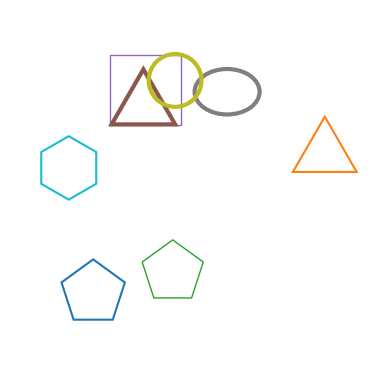[{"shape": "pentagon", "thickness": 1.5, "radius": 0.43, "center": [0.242, 0.24]}, {"shape": "triangle", "thickness": 1.5, "radius": 0.48, "center": [0.844, 0.601]}, {"shape": "pentagon", "thickness": 1, "radius": 0.42, "center": [0.449, 0.294]}, {"shape": "square", "thickness": 1, "radius": 0.46, "center": [0.379, 0.766]}, {"shape": "triangle", "thickness": 3, "radius": 0.48, "center": [0.372, 0.725]}, {"shape": "oval", "thickness": 3, "radius": 0.42, "center": [0.59, 0.762]}, {"shape": "circle", "thickness": 3, "radius": 0.34, "center": [0.455, 0.791]}, {"shape": "hexagon", "thickness": 1.5, "radius": 0.41, "center": [0.179, 0.564]}]